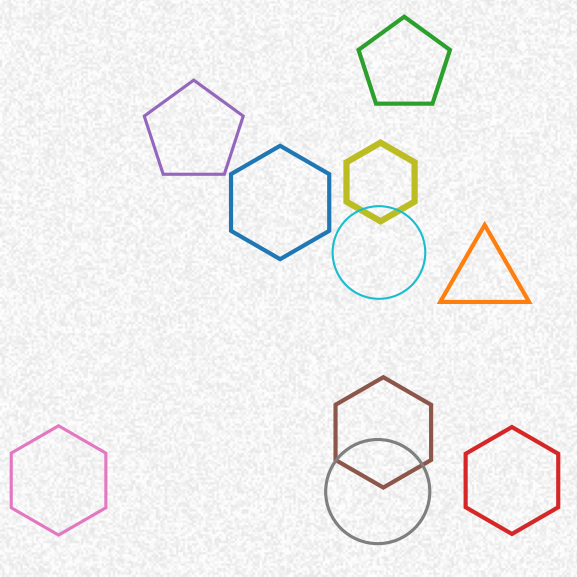[{"shape": "hexagon", "thickness": 2, "radius": 0.49, "center": [0.485, 0.649]}, {"shape": "triangle", "thickness": 2, "radius": 0.44, "center": [0.839, 0.521]}, {"shape": "pentagon", "thickness": 2, "radius": 0.42, "center": [0.7, 0.887]}, {"shape": "hexagon", "thickness": 2, "radius": 0.46, "center": [0.886, 0.167]}, {"shape": "pentagon", "thickness": 1.5, "radius": 0.45, "center": [0.336, 0.77]}, {"shape": "hexagon", "thickness": 2, "radius": 0.48, "center": [0.664, 0.25]}, {"shape": "hexagon", "thickness": 1.5, "radius": 0.47, "center": [0.101, 0.167]}, {"shape": "circle", "thickness": 1.5, "radius": 0.45, "center": [0.654, 0.148]}, {"shape": "hexagon", "thickness": 3, "radius": 0.34, "center": [0.659, 0.684]}, {"shape": "circle", "thickness": 1, "radius": 0.4, "center": [0.656, 0.562]}]